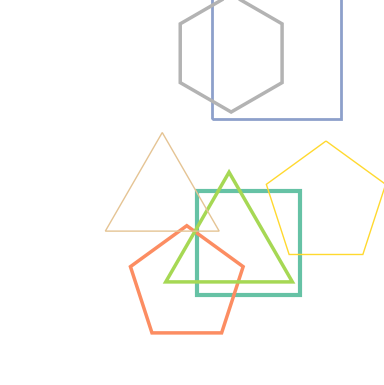[{"shape": "square", "thickness": 3, "radius": 0.67, "center": [0.646, 0.368]}, {"shape": "pentagon", "thickness": 2.5, "radius": 0.77, "center": [0.485, 0.26]}, {"shape": "square", "thickness": 2, "radius": 0.84, "center": [0.718, 0.857]}, {"shape": "triangle", "thickness": 2.5, "radius": 0.95, "center": [0.595, 0.363]}, {"shape": "pentagon", "thickness": 1, "radius": 0.81, "center": [0.847, 0.471]}, {"shape": "triangle", "thickness": 1, "radius": 0.85, "center": [0.421, 0.485]}, {"shape": "hexagon", "thickness": 2.5, "radius": 0.76, "center": [0.6, 0.862]}]